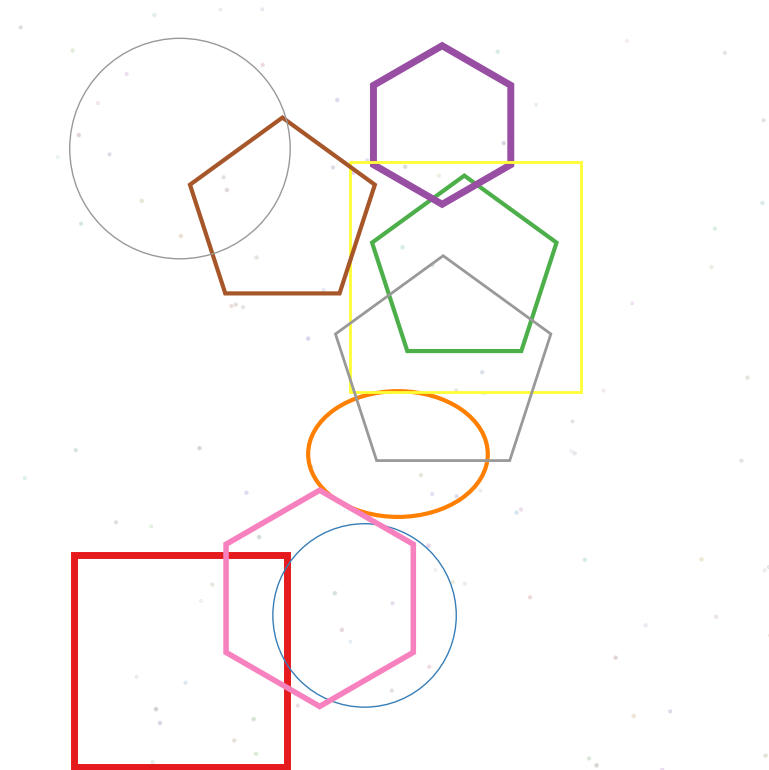[{"shape": "square", "thickness": 2.5, "radius": 0.69, "center": [0.234, 0.141]}, {"shape": "circle", "thickness": 0.5, "radius": 0.6, "center": [0.473, 0.201]}, {"shape": "pentagon", "thickness": 1.5, "radius": 0.63, "center": [0.603, 0.646]}, {"shape": "hexagon", "thickness": 2.5, "radius": 0.51, "center": [0.574, 0.838]}, {"shape": "oval", "thickness": 1.5, "radius": 0.58, "center": [0.517, 0.41]}, {"shape": "square", "thickness": 1, "radius": 0.75, "center": [0.605, 0.64]}, {"shape": "pentagon", "thickness": 1.5, "radius": 0.63, "center": [0.367, 0.721]}, {"shape": "hexagon", "thickness": 2, "radius": 0.7, "center": [0.415, 0.223]}, {"shape": "pentagon", "thickness": 1, "radius": 0.74, "center": [0.576, 0.521]}, {"shape": "circle", "thickness": 0.5, "radius": 0.72, "center": [0.234, 0.807]}]